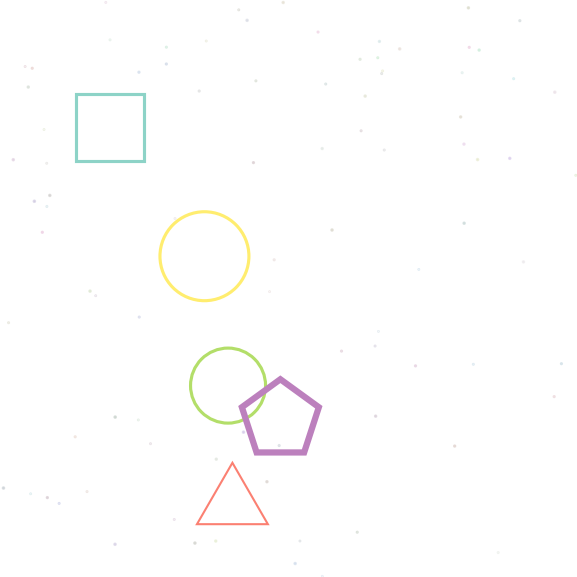[{"shape": "square", "thickness": 1.5, "radius": 0.29, "center": [0.19, 0.778]}, {"shape": "triangle", "thickness": 1, "radius": 0.35, "center": [0.402, 0.127]}, {"shape": "circle", "thickness": 1.5, "radius": 0.32, "center": [0.395, 0.331]}, {"shape": "pentagon", "thickness": 3, "radius": 0.35, "center": [0.485, 0.272]}, {"shape": "circle", "thickness": 1.5, "radius": 0.39, "center": [0.354, 0.555]}]